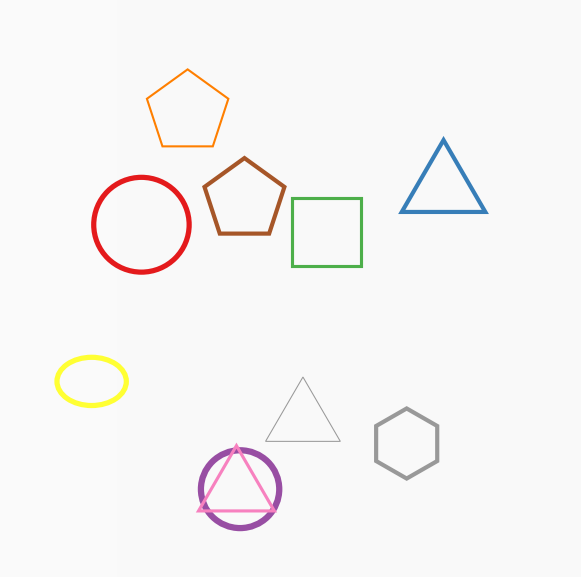[{"shape": "circle", "thickness": 2.5, "radius": 0.41, "center": [0.243, 0.61]}, {"shape": "triangle", "thickness": 2, "radius": 0.41, "center": [0.763, 0.674]}, {"shape": "square", "thickness": 1.5, "radius": 0.3, "center": [0.561, 0.597]}, {"shape": "circle", "thickness": 3, "radius": 0.34, "center": [0.413, 0.152]}, {"shape": "pentagon", "thickness": 1, "radius": 0.37, "center": [0.323, 0.805]}, {"shape": "oval", "thickness": 2.5, "radius": 0.3, "center": [0.158, 0.339]}, {"shape": "pentagon", "thickness": 2, "radius": 0.36, "center": [0.421, 0.653]}, {"shape": "triangle", "thickness": 1.5, "radius": 0.38, "center": [0.407, 0.152]}, {"shape": "triangle", "thickness": 0.5, "radius": 0.37, "center": [0.521, 0.272]}, {"shape": "hexagon", "thickness": 2, "radius": 0.3, "center": [0.7, 0.231]}]